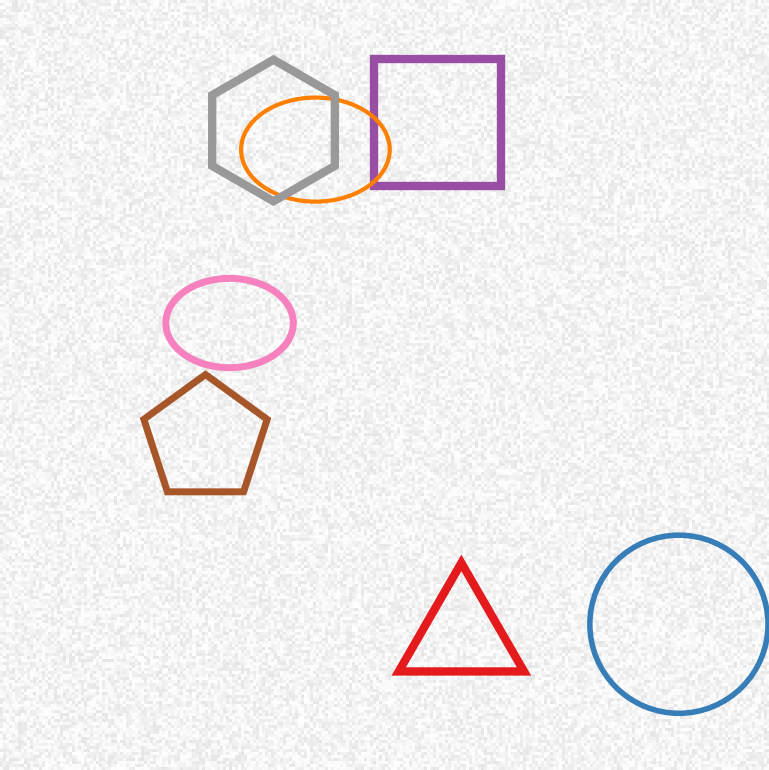[{"shape": "triangle", "thickness": 3, "radius": 0.47, "center": [0.599, 0.175]}, {"shape": "circle", "thickness": 2, "radius": 0.58, "center": [0.882, 0.189]}, {"shape": "square", "thickness": 3, "radius": 0.41, "center": [0.569, 0.841]}, {"shape": "oval", "thickness": 1.5, "radius": 0.48, "center": [0.41, 0.806]}, {"shape": "pentagon", "thickness": 2.5, "radius": 0.42, "center": [0.267, 0.429]}, {"shape": "oval", "thickness": 2.5, "radius": 0.41, "center": [0.298, 0.581]}, {"shape": "hexagon", "thickness": 3, "radius": 0.46, "center": [0.355, 0.831]}]